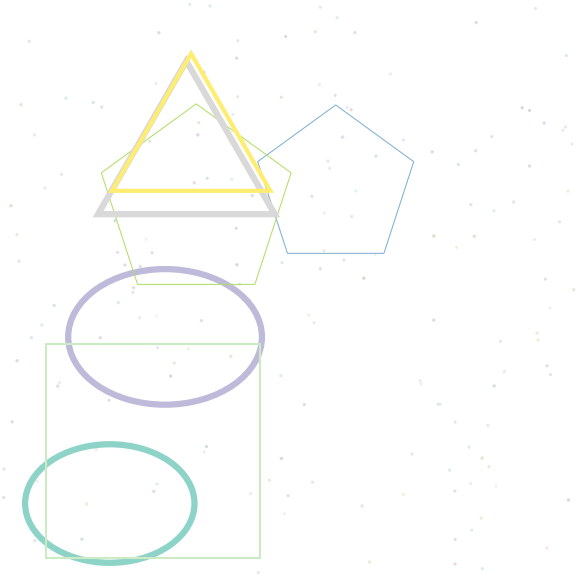[{"shape": "oval", "thickness": 3, "radius": 0.73, "center": [0.19, 0.127]}, {"shape": "oval", "thickness": 3, "radius": 0.84, "center": [0.286, 0.416]}, {"shape": "pentagon", "thickness": 0.5, "radius": 0.71, "center": [0.581, 0.675]}, {"shape": "pentagon", "thickness": 0.5, "radius": 0.86, "center": [0.34, 0.646]}, {"shape": "triangle", "thickness": 3, "radius": 0.88, "center": [0.323, 0.717]}, {"shape": "square", "thickness": 1, "radius": 0.93, "center": [0.265, 0.218]}, {"shape": "triangle", "thickness": 2, "radius": 0.79, "center": [0.331, 0.748]}]